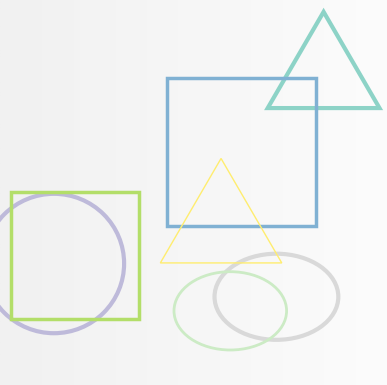[{"shape": "triangle", "thickness": 3, "radius": 0.83, "center": [0.835, 0.803]}, {"shape": "circle", "thickness": 3, "radius": 0.91, "center": [0.139, 0.316]}, {"shape": "square", "thickness": 2.5, "radius": 0.96, "center": [0.623, 0.605]}, {"shape": "square", "thickness": 2.5, "radius": 0.83, "center": [0.193, 0.337]}, {"shape": "oval", "thickness": 3, "radius": 0.8, "center": [0.713, 0.229]}, {"shape": "oval", "thickness": 2, "radius": 0.73, "center": [0.594, 0.193]}, {"shape": "triangle", "thickness": 1, "radius": 0.9, "center": [0.57, 0.408]}]